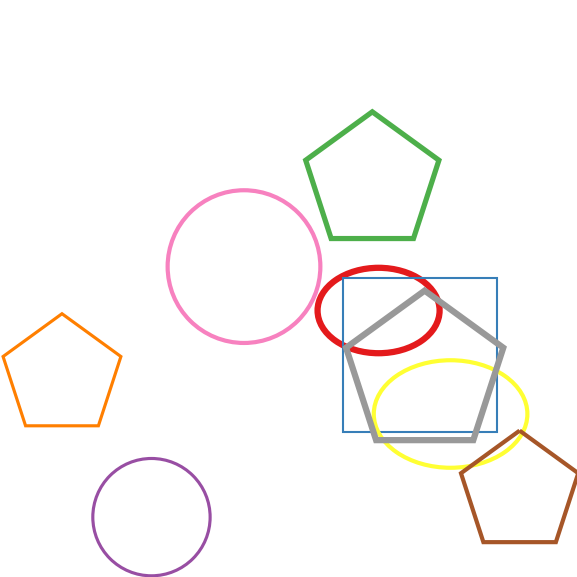[{"shape": "oval", "thickness": 3, "radius": 0.53, "center": [0.656, 0.461]}, {"shape": "square", "thickness": 1, "radius": 0.67, "center": [0.727, 0.384]}, {"shape": "pentagon", "thickness": 2.5, "radius": 0.61, "center": [0.645, 0.684]}, {"shape": "circle", "thickness": 1.5, "radius": 0.51, "center": [0.262, 0.104]}, {"shape": "pentagon", "thickness": 1.5, "radius": 0.54, "center": [0.107, 0.349]}, {"shape": "oval", "thickness": 2, "radius": 0.66, "center": [0.78, 0.282]}, {"shape": "pentagon", "thickness": 2, "radius": 0.53, "center": [0.9, 0.147]}, {"shape": "circle", "thickness": 2, "radius": 0.66, "center": [0.423, 0.537]}, {"shape": "pentagon", "thickness": 3, "radius": 0.72, "center": [0.735, 0.353]}]